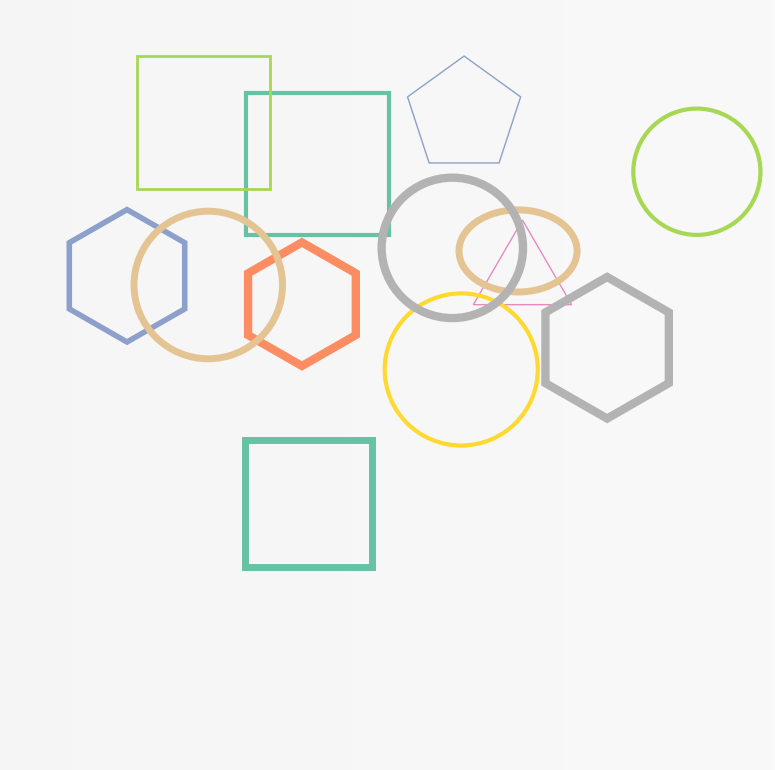[{"shape": "square", "thickness": 1.5, "radius": 0.46, "center": [0.41, 0.787]}, {"shape": "square", "thickness": 2.5, "radius": 0.41, "center": [0.398, 0.346]}, {"shape": "hexagon", "thickness": 3, "radius": 0.4, "center": [0.39, 0.605]}, {"shape": "hexagon", "thickness": 2, "radius": 0.43, "center": [0.164, 0.642]}, {"shape": "pentagon", "thickness": 0.5, "radius": 0.38, "center": [0.599, 0.85]}, {"shape": "triangle", "thickness": 0.5, "radius": 0.37, "center": [0.674, 0.641]}, {"shape": "circle", "thickness": 1.5, "radius": 0.41, "center": [0.899, 0.777]}, {"shape": "square", "thickness": 1, "radius": 0.43, "center": [0.262, 0.841]}, {"shape": "circle", "thickness": 1.5, "radius": 0.49, "center": [0.595, 0.52]}, {"shape": "oval", "thickness": 2.5, "radius": 0.38, "center": [0.668, 0.674]}, {"shape": "circle", "thickness": 2.5, "radius": 0.48, "center": [0.269, 0.63]}, {"shape": "circle", "thickness": 3, "radius": 0.46, "center": [0.584, 0.678]}, {"shape": "hexagon", "thickness": 3, "radius": 0.46, "center": [0.783, 0.548]}]